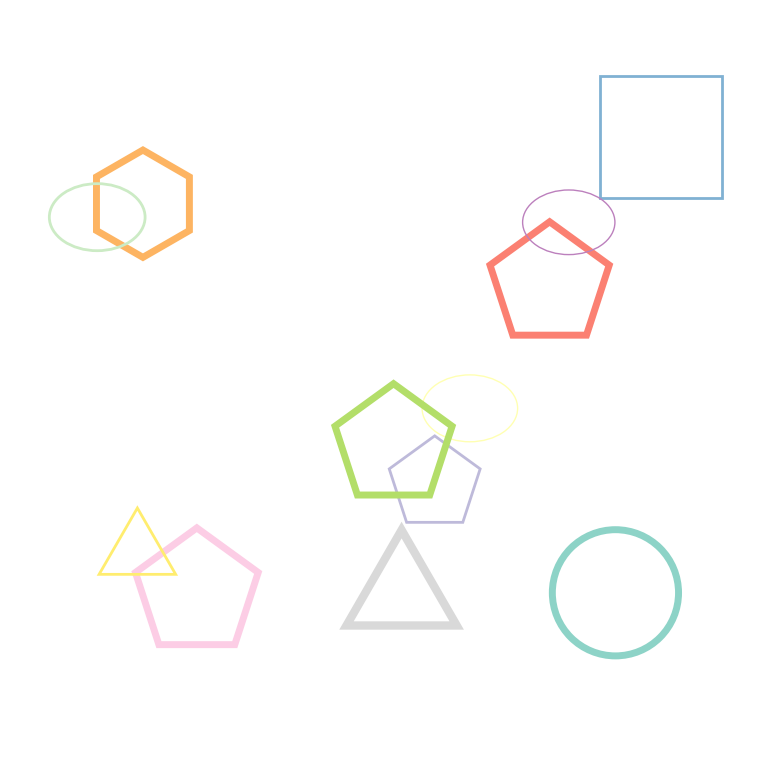[{"shape": "circle", "thickness": 2.5, "radius": 0.41, "center": [0.799, 0.23]}, {"shape": "oval", "thickness": 0.5, "radius": 0.31, "center": [0.61, 0.47]}, {"shape": "pentagon", "thickness": 1, "radius": 0.31, "center": [0.565, 0.372]}, {"shape": "pentagon", "thickness": 2.5, "radius": 0.41, "center": [0.714, 0.631]}, {"shape": "square", "thickness": 1, "radius": 0.4, "center": [0.858, 0.822]}, {"shape": "hexagon", "thickness": 2.5, "radius": 0.35, "center": [0.186, 0.735]}, {"shape": "pentagon", "thickness": 2.5, "radius": 0.4, "center": [0.511, 0.422]}, {"shape": "pentagon", "thickness": 2.5, "radius": 0.42, "center": [0.256, 0.231]}, {"shape": "triangle", "thickness": 3, "radius": 0.41, "center": [0.522, 0.229]}, {"shape": "oval", "thickness": 0.5, "radius": 0.3, "center": [0.739, 0.711]}, {"shape": "oval", "thickness": 1, "radius": 0.31, "center": [0.126, 0.718]}, {"shape": "triangle", "thickness": 1, "radius": 0.29, "center": [0.178, 0.283]}]